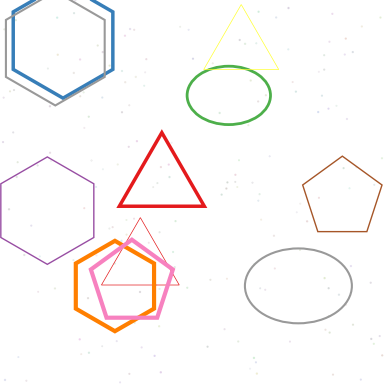[{"shape": "triangle", "thickness": 2.5, "radius": 0.64, "center": [0.42, 0.528]}, {"shape": "triangle", "thickness": 0.5, "radius": 0.58, "center": [0.365, 0.318]}, {"shape": "hexagon", "thickness": 2.5, "radius": 0.75, "center": [0.164, 0.894]}, {"shape": "oval", "thickness": 2, "radius": 0.54, "center": [0.594, 0.752]}, {"shape": "hexagon", "thickness": 1, "radius": 0.7, "center": [0.123, 0.453]}, {"shape": "hexagon", "thickness": 3, "radius": 0.59, "center": [0.299, 0.257]}, {"shape": "triangle", "thickness": 0.5, "radius": 0.56, "center": [0.627, 0.876]}, {"shape": "pentagon", "thickness": 1, "radius": 0.54, "center": [0.889, 0.486]}, {"shape": "pentagon", "thickness": 3, "radius": 0.56, "center": [0.343, 0.265]}, {"shape": "oval", "thickness": 1.5, "radius": 0.69, "center": [0.775, 0.257]}, {"shape": "hexagon", "thickness": 1.5, "radius": 0.74, "center": [0.144, 0.874]}]